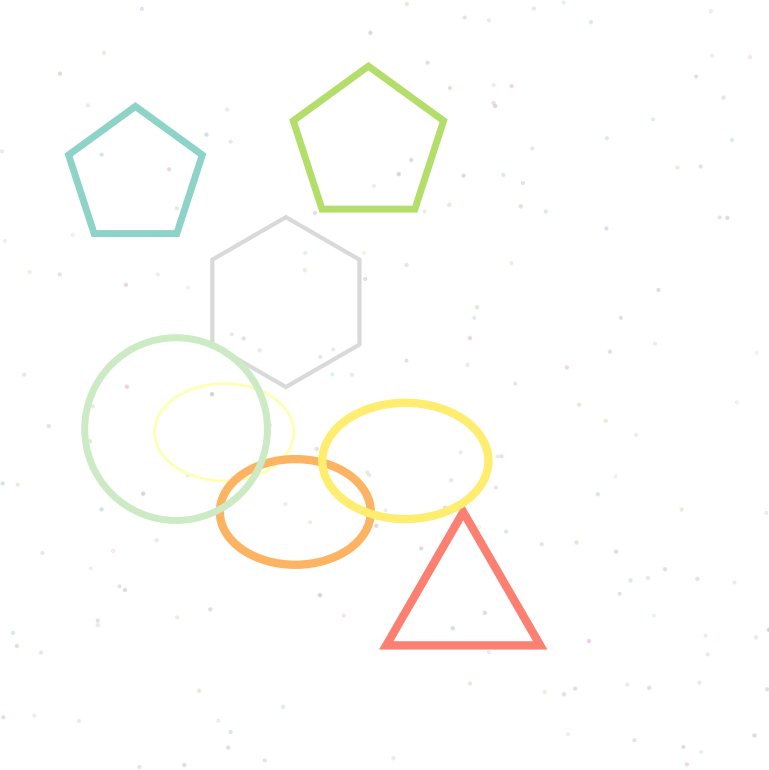[{"shape": "pentagon", "thickness": 2.5, "radius": 0.46, "center": [0.176, 0.771]}, {"shape": "oval", "thickness": 1, "radius": 0.45, "center": [0.291, 0.439]}, {"shape": "triangle", "thickness": 3, "radius": 0.58, "center": [0.602, 0.22]}, {"shape": "oval", "thickness": 3, "radius": 0.49, "center": [0.384, 0.335]}, {"shape": "pentagon", "thickness": 2.5, "radius": 0.51, "center": [0.478, 0.811]}, {"shape": "hexagon", "thickness": 1.5, "radius": 0.55, "center": [0.371, 0.608]}, {"shape": "circle", "thickness": 2.5, "radius": 0.59, "center": [0.229, 0.443]}, {"shape": "oval", "thickness": 3, "radius": 0.54, "center": [0.526, 0.401]}]